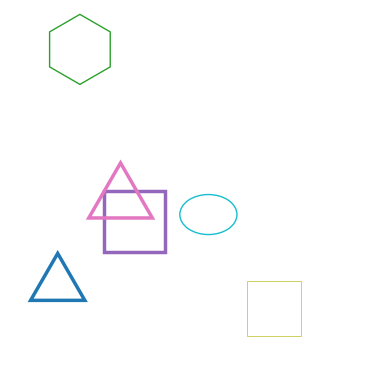[{"shape": "triangle", "thickness": 2.5, "radius": 0.41, "center": [0.15, 0.26]}, {"shape": "hexagon", "thickness": 1, "radius": 0.45, "center": [0.208, 0.872]}, {"shape": "square", "thickness": 2.5, "radius": 0.4, "center": [0.35, 0.425]}, {"shape": "triangle", "thickness": 2.5, "radius": 0.48, "center": [0.313, 0.481]}, {"shape": "square", "thickness": 0.5, "radius": 0.35, "center": [0.712, 0.199]}, {"shape": "oval", "thickness": 1, "radius": 0.37, "center": [0.541, 0.443]}]